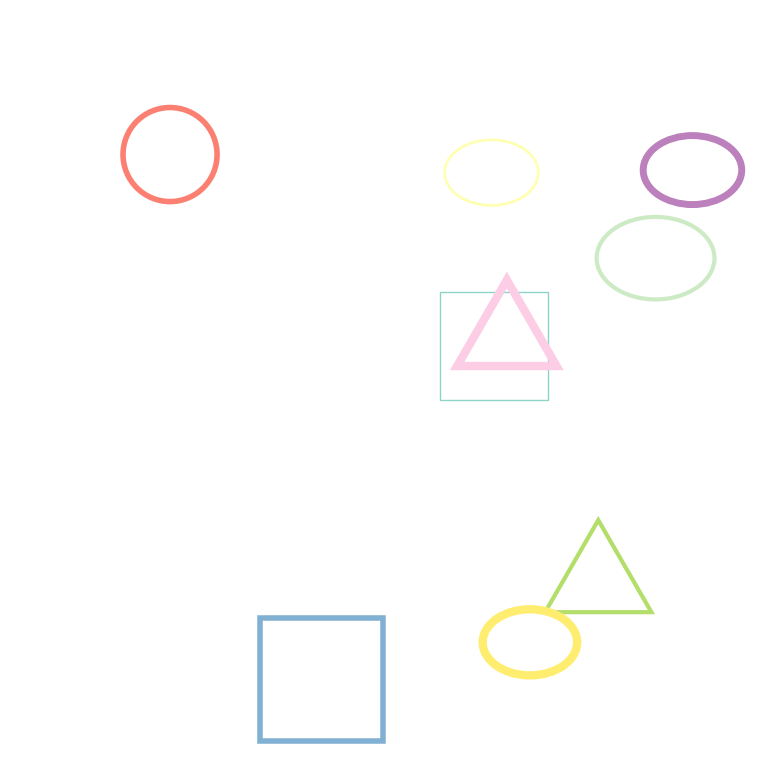[{"shape": "square", "thickness": 0.5, "radius": 0.35, "center": [0.642, 0.551]}, {"shape": "oval", "thickness": 1, "radius": 0.3, "center": [0.638, 0.776]}, {"shape": "circle", "thickness": 2, "radius": 0.31, "center": [0.221, 0.799]}, {"shape": "square", "thickness": 2, "radius": 0.4, "center": [0.418, 0.118]}, {"shape": "triangle", "thickness": 1.5, "radius": 0.4, "center": [0.777, 0.245]}, {"shape": "triangle", "thickness": 3, "radius": 0.37, "center": [0.658, 0.562]}, {"shape": "oval", "thickness": 2.5, "radius": 0.32, "center": [0.899, 0.779]}, {"shape": "oval", "thickness": 1.5, "radius": 0.38, "center": [0.851, 0.665]}, {"shape": "oval", "thickness": 3, "radius": 0.31, "center": [0.688, 0.166]}]